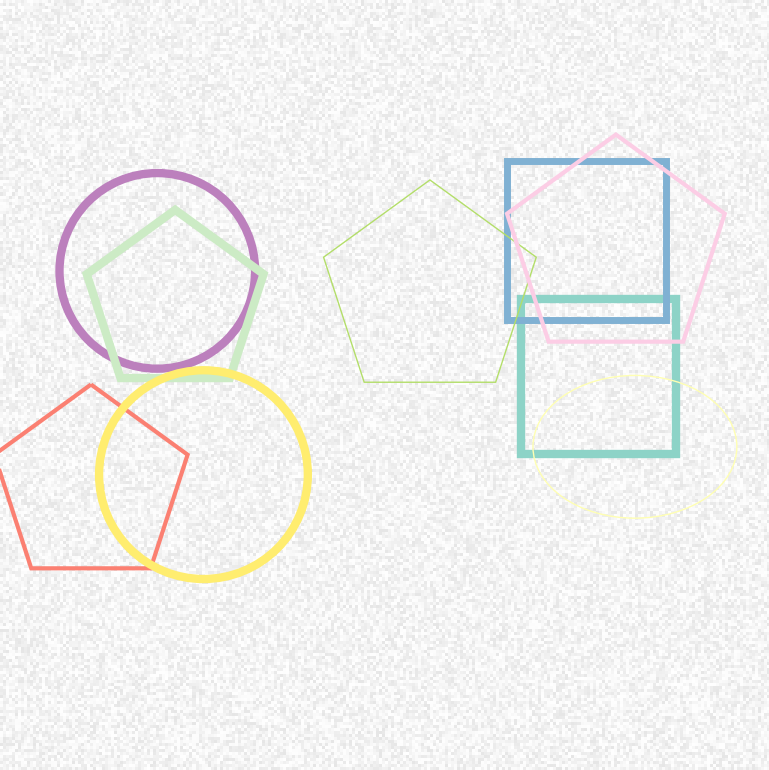[{"shape": "square", "thickness": 3, "radius": 0.5, "center": [0.777, 0.511]}, {"shape": "oval", "thickness": 0.5, "radius": 0.66, "center": [0.825, 0.42]}, {"shape": "pentagon", "thickness": 1.5, "radius": 0.66, "center": [0.118, 0.369]}, {"shape": "square", "thickness": 2.5, "radius": 0.52, "center": [0.762, 0.688]}, {"shape": "pentagon", "thickness": 0.5, "radius": 0.73, "center": [0.558, 0.621]}, {"shape": "pentagon", "thickness": 1.5, "radius": 0.74, "center": [0.8, 0.677]}, {"shape": "circle", "thickness": 3, "radius": 0.64, "center": [0.204, 0.648]}, {"shape": "pentagon", "thickness": 3, "radius": 0.6, "center": [0.227, 0.607]}, {"shape": "circle", "thickness": 3, "radius": 0.68, "center": [0.264, 0.384]}]